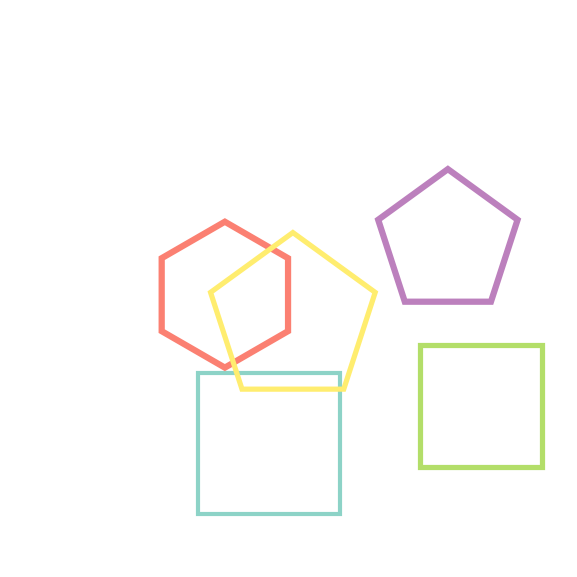[{"shape": "square", "thickness": 2, "radius": 0.61, "center": [0.466, 0.231]}, {"shape": "hexagon", "thickness": 3, "radius": 0.63, "center": [0.389, 0.489]}, {"shape": "square", "thickness": 2.5, "radius": 0.53, "center": [0.833, 0.296]}, {"shape": "pentagon", "thickness": 3, "radius": 0.63, "center": [0.776, 0.579]}, {"shape": "pentagon", "thickness": 2.5, "radius": 0.75, "center": [0.507, 0.447]}]